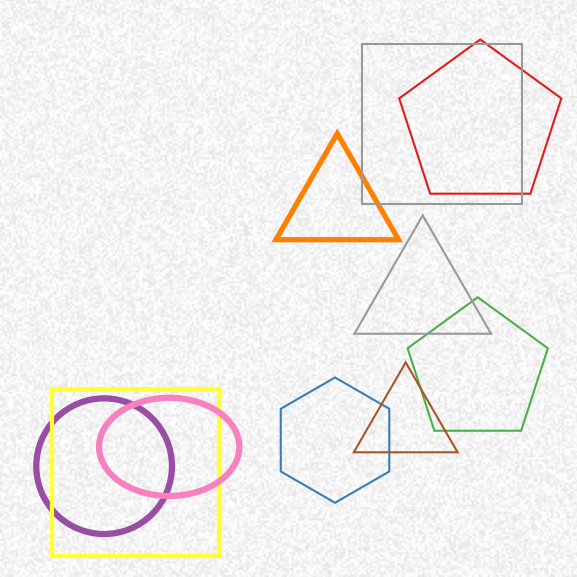[{"shape": "pentagon", "thickness": 1, "radius": 0.74, "center": [0.832, 0.783]}, {"shape": "hexagon", "thickness": 1, "radius": 0.54, "center": [0.58, 0.237]}, {"shape": "pentagon", "thickness": 1, "radius": 0.64, "center": [0.827, 0.357]}, {"shape": "circle", "thickness": 3, "radius": 0.59, "center": [0.18, 0.192]}, {"shape": "triangle", "thickness": 2.5, "radius": 0.61, "center": [0.584, 0.645]}, {"shape": "square", "thickness": 2, "radius": 0.72, "center": [0.234, 0.181]}, {"shape": "triangle", "thickness": 1, "radius": 0.52, "center": [0.702, 0.268]}, {"shape": "oval", "thickness": 3, "radius": 0.61, "center": [0.293, 0.225]}, {"shape": "triangle", "thickness": 1, "radius": 0.68, "center": [0.732, 0.49]}, {"shape": "square", "thickness": 1, "radius": 0.69, "center": [0.765, 0.784]}]